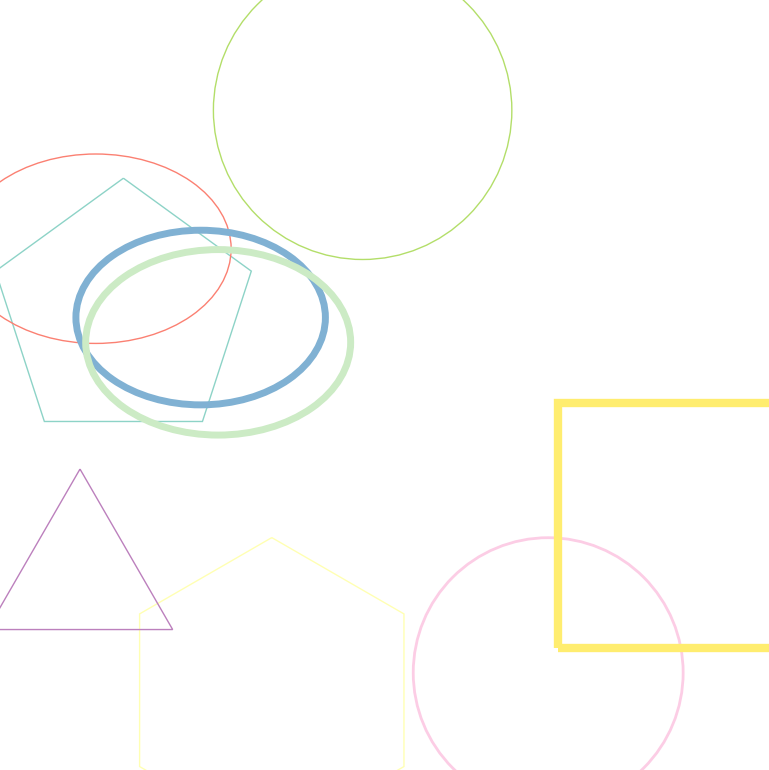[{"shape": "pentagon", "thickness": 0.5, "radius": 0.87, "center": [0.16, 0.594]}, {"shape": "hexagon", "thickness": 0.5, "radius": 0.99, "center": [0.353, 0.104]}, {"shape": "oval", "thickness": 0.5, "radius": 0.88, "center": [0.124, 0.677]}, {"shape": "oval", "thickness": 2.5, "radius": 0.81, "center": [0.261, 0.588]}, {"shape": "circle", "thickness": 0.5, "radius": 0.97, "center": [0.471, 0.857]}, {"shape": "circle", "thickness": 1, "radius": 0.88, "center": [0.712, 0.126]}, {"shape": "triangle", "thickness": 0.5, "radius": 0.69, "center": [0.104, 0.252]}, {"shape": "oval", "thickness": 2.5, "radius": 0.86, "center": [0.283, 0.555]}, {"shape": "square", "thickness": 3, "radius": 0.8, "center": [0.885, 0.317]}]